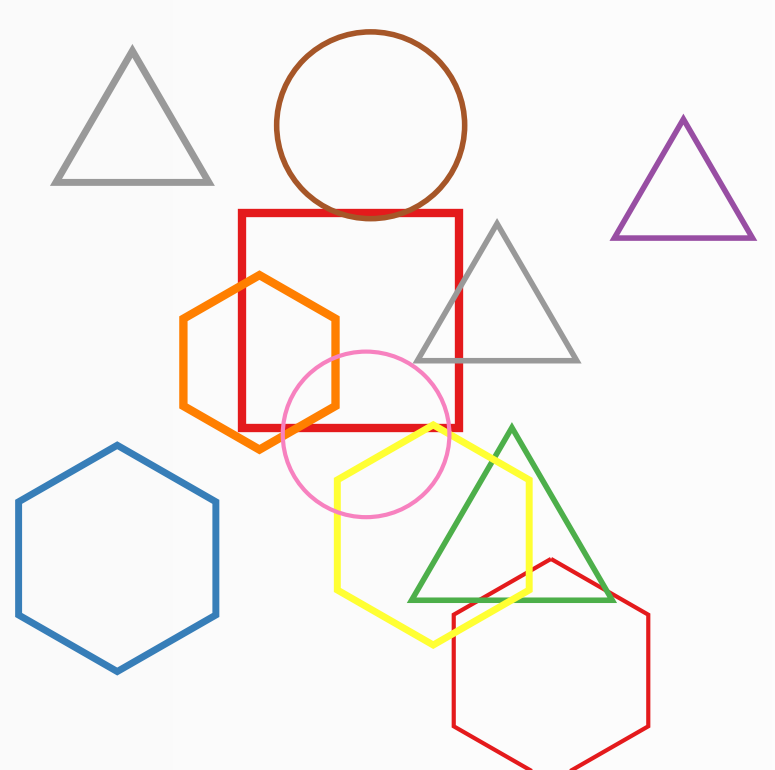[{"shape": "square", "thickness": 3, "radius": 0.7, "center": [0.453, 0.584]}, {"shape": "hexagon", "thickness": 1.5, "radius": 0.72, "center": [0.711, 0.129]}, {"shape": "hexagon", "thickness": 2.5, "radius": 0.73, "center": [0.151, 0.275]}, {"shape": "triangle", "thickness": 2, "radius": 0.75, "center": [0.661, 0.295]}, {"shape": "triangle", "thickness": 2, "radius": 0.51, "center": [0.882, 0.742]}, {"shape": "hexagon", "thickness": 3, "radius": 0.57, "center": [0.335, 0.529]}, {"shape": "hexagon", "thickness": 2.5, "radius": 0.71, "center": [0.559, 0.305]}, {"shape": "circle", "thickness": 2, "radius": 0.61, "center": [0.478, 0.837]}, {"shape": "circle", "thickness": 1.5, "radius": 0.54, "center": [0.472, 0.436]}, {"shape": "triangle", "thickness": 2.5, "radius": 0.57, "center": [0.171, 0.82]}, {"shape": "triangle", "thickness": 2, "radius": 0.59, "center": [0.641, 0.591]}]